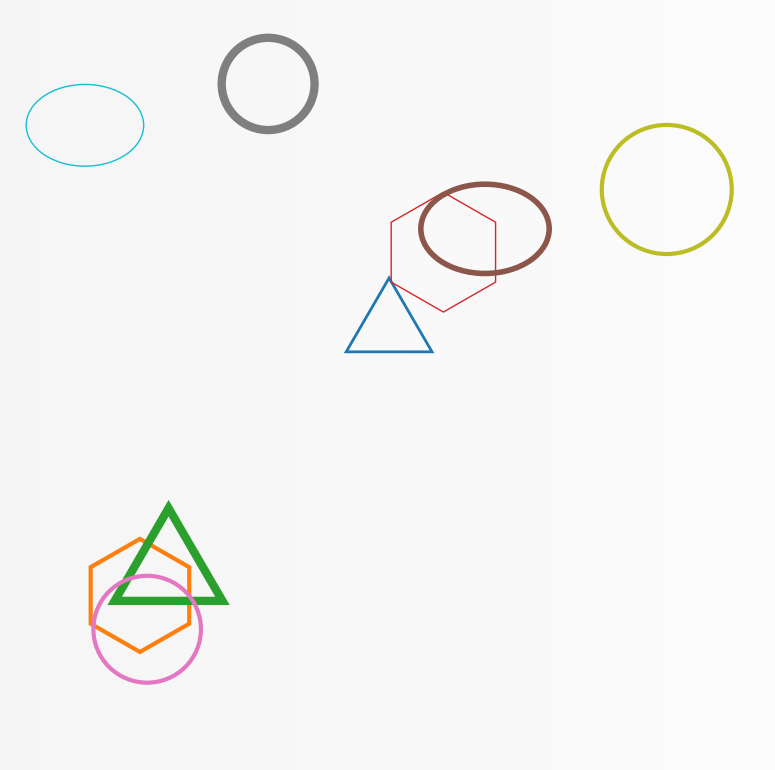[{"shape": "triangle", "thickness": 1, "radius": 0.32, "center": [0.502, 0.575]}, {"shape": "hexagon", "thickness": 1.5, "radius": 0.37, "center": [0.181, 0.227]}, {"shape": "triangle", "thickness": 3, "radius": 0.4, "center": [0.218, 0.26]}, {"shape": "hexagon", "thickness": 0.5, "radius": 0.39, "center": [0.572, 0.673]}, {"shape": "oval", "thickness": 2, "radius": 0.41, "center": [0.626, 0.703]}, {"shape": "circle", "thickness": 1.5, "radius": 0.35, "center": [0.19, 0.183]}, {"shape": "circle", "thickness": 3, "radius": 0.3, "center": [0.346, 0.891]}, {"shape": "circle", "thickness": 1.5, "radius": 0.42, "center": [0.86, 0.754]}, {"shape": "oval", "thickness": 0.5, "radius": 0.38, "center": [0.11, 0.837]}]